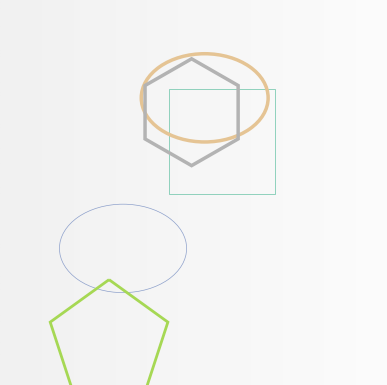[{"shape": "square", "thickness": 0.5, "radius": 0.68, "center": [0.572, 0.632]}, {"shape": "oval", "thickness": 0.5, "radius": 0.82, "center": [0.317, 0.355]}, {"shape": "pentagon", "thickness": 2, "radius": 0.8, "center": [0.281, 0.114]}, {"shape": "oval", "thickness": 2.5, "radius": 0.82, "center": [0.528, 0.746]}, {"shape": "hexagon", "thickness": 2.5, "radius": 0.69, "center": [0.494, 0.709]}]